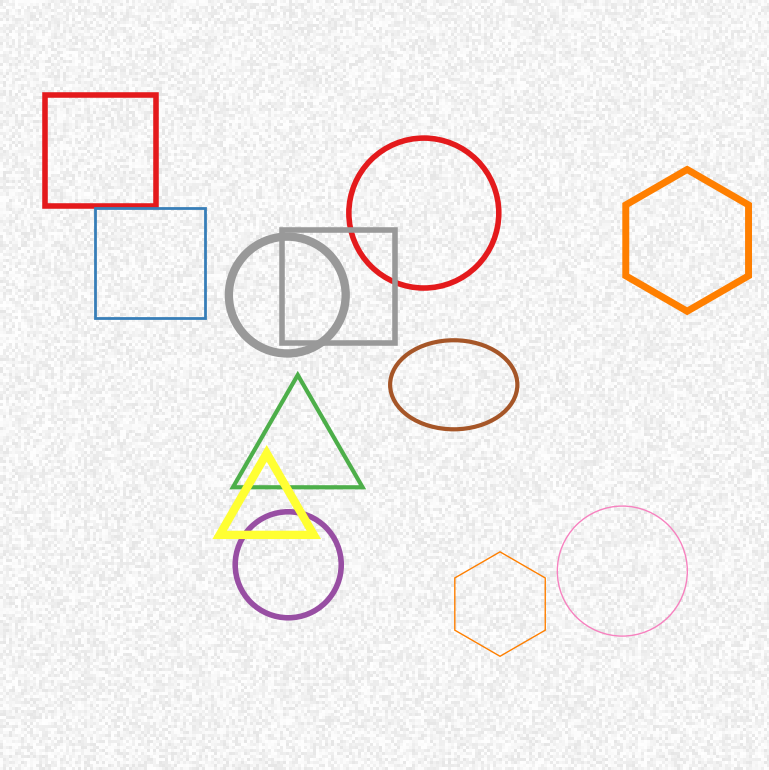[{"shape": "square", "thickness": 2, "radius": 0.36, "center": [0.13, 0.804]}, {"shape": "circle", "thickness": 2, "radius": 0.49, "center": [0.55, 0.723]}, {"shape": "square", "thickness": 1, "radius": 0.36, "center": [0.195, 0.659]}, {"shape": "triangle", "thickness": 1.5, "radius": 0.49, "center": [0.387, 0.416]}, {"shape": "circle", "thickness": 2, "radius": 0.34, "center": [0.374, 0.267]}, {"shape": "hexagon", "thickness": 0.5, "radius": 0.34, "center": [0.649, 0.215]}, {"shape": "hexagon", "thickness": 2.5, "radius": 0.46, "center": [0.892, 0.688]}, {"shape": "triangle", "thickness": 3, "radius": 0.35, "center": [0.346, 0.341]}, {"shape": "oval", "thickness": 1.5, "radius": 0.41, "center": [0.589, 0.5]}, {"shape": "circle", "thickness": 0.5, "radius": 0.42, "center": [0.808, 0.258]}, {"shape": "circle", "thickness": 3, "radius": 0.38, "center": [0.373, 0.617]}, {"shape": "square", "thickness": 2, "radius": 0.37, "center": [0.44, 0.628]}]